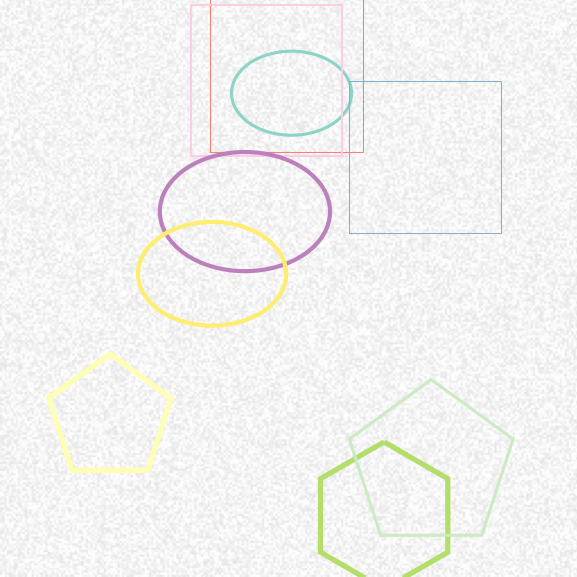[{"shape": "oval", "thickness": 1.5, "radius": 0.52, "center": [0.505, 0.838]}, {"shape": "pentagon", "thickness": 2.5, "radius": 0.56, "center": [0.19, 0.275]}, {"shape": "square", "thickness": 0.5, "radius": 0.66, "center": [0.496, 0.869]}, {"shape": "square", "thickness": 0.5, "radius": 0.66, "center": [0.735, 0.727]}, {"shape": "hexagon", "thickness": 2.5, "radius": 0.64, "center": [0.665, 0.107]}, {"shape": "square", "thickness": 1, "radius": 0.65, "center": [0.461, 0.86]}, {"shape": "oval", "thickness": 2, "radius": 0.74, "center": [0.424, 0.633]}, {"shape": "pentagon", "thickness": 1.5, "radius": 0.75, "center": [0.747, 0.193]}, {"shape": "oval", "thickness": 2, "radius": 0.64, "center": [0.367, 0.525]}]